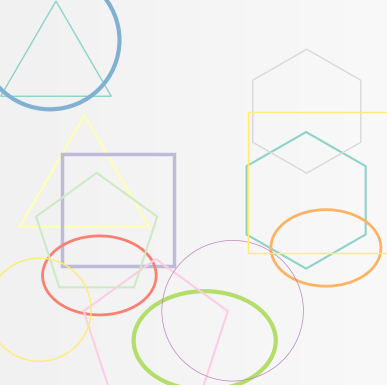[{"shape": "hexagon", "thickness": 1.5, "radius": 0.89, "center": [0.79, 0.48]}, {"shape": "triangle", "thickness": 1, "radius": 0.82, "center": [0.144, 0.832]}, {"shape": "triangle", "thickness": 1.5, "radius": 0.96, "center": [0.218, 0.507]}, {"shape": "square", "thickness": 2.5, "radius": 0.72, "center": [0.305, 0.455]}, {"shape": "oval", "thickness": 2, "radius": 0.73, "center": [0.256, 0.285]}, {"shape": "circle", "thickness": 3, "radius": 0.9, "center": [0.129, 0.896]}, {"shape": "oval", "thickness": 2, "radius": 0.71, "center": [0.841, 0.356]}, {"shape": "oval", "thickness": 3, "radius": 0.92, "center": [0.528, 0.115]}, {"shape": "pentagon", "thickness": 1.5, "radius": 0.98, "center": [0.402, 0.131]}, {"shape": "hexagon", "thickness": 1, "radius": 0.8, "center": [0.792, 0.711]}, {"shape": "circle", "thickness": 0.5, "radius": 0.91, "center": [0.6, 0.193]}, {"shape": "pentagon", "thickness": 1.5, "radius": 0.82, "center": [0.249, 0.387]}, {"shape": "square", "thickness": 1, "radius": 0.92, "center": [0.823, 0.525]}, {"shape": "circle", "thickness": 1, "radius": 0.67, "center": [0.101, 0.196]}]